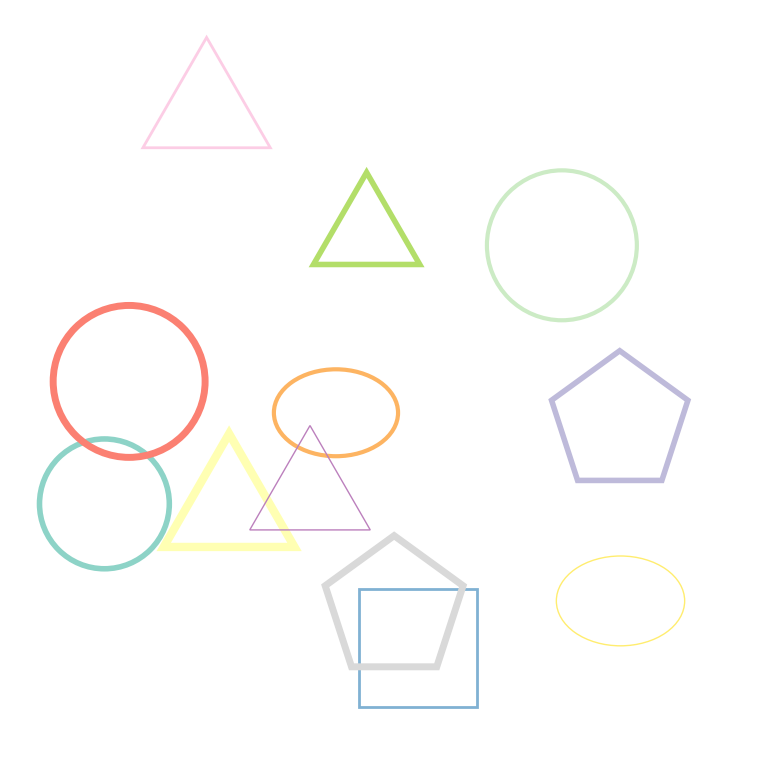[{"shape": "circle", "thickness": 2, "radius": 0.42, "center": [0.136, 0.346]}, {"shape": "triangle", "thickness": 3, "radius": 0.49, "center": [0.298, 0.339]}, {"shape": "pentagon", "thickness": 2, "radius": 0.47, "center": [0.805, 0.451]}, {"shape": "circle", "thickness": 2.5, "radius": 0.49, "center": [0.168, 0.505]}, {"shape": "square", "thickness": 1, "radius": 0.38, "center": [0.542, 0.159]}, {"shape": "oval", "thickness": 1.5, "radius": 0.4, "center": [0.436, 0.464]}, {"shape": "triangle", "thickness": 2, "radius": 0.4, "center": [0.476, 0.696]}, {"shape": "triangle", "thickness": 1, "radius": 0.48, "center": [0.268, 0.856]}, {"shape": "pentagon", "thickness": 2.5, "radius": 0.47, "center": [0.512, 0.21]}, {"shape": "triangle", "thickness": 0.5, "radius": 0.45, "center": [0.403, 0.357]}, {"shape": "circle", "thickness": 1.5, "radius": 0.49, "center": [0.73, 0.681]}, {"shape": "oval", "thickness": 0.5, "radius": 0.42, "center": [0.806, 0.22]}]